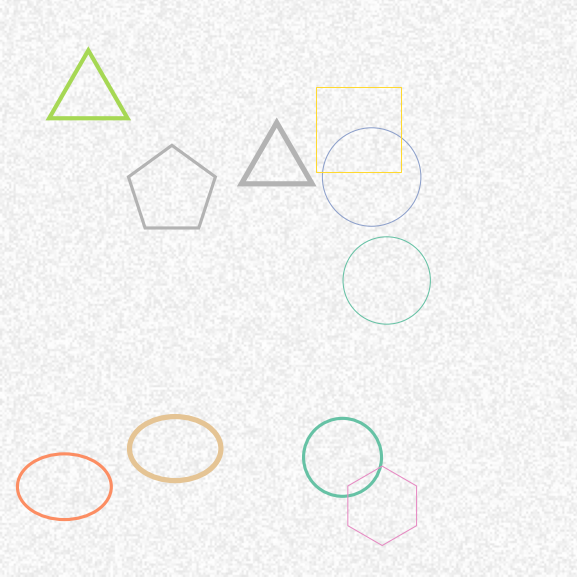[{"shape": "circle", "thickness": 0.5, "radius": 0.38, "center": [0.67, 0.513]}, {"shape": "circle", "thickness": 1.5, "radius": 0.34, "center": [0.593, 0.207]}, {"shape": "oval", "thickness": 1.5, "radius": 0.41, "center": [0.111, 0.156]}, {"shape": "circle", "thickness": 0.5, "radius": 0.43, "center": [0.644, 0.693]}, {"shape": "hexagon", "thickness": 0.5, "radius": 0.34, "center": [0.662, 0.123]}, {"shape": "triangle", "thickness": 2, "radius": 0.39, "center": [0.153, 0.834]}, {"shape": "square", "thickness": 0.5, "radius": 0.37, "center": [0.621, 0.775]}, {"shape": "oval", "thickness": 2.5, "radius": 0.4, "center": [0.303, 0.222]}, {"shape": "triangle", "thickness": 2.5, "radius": 0.35, "center": [0.479, 0.716]}, {"shape": "pentagon", "thickness": 1.5, "radius": 0.4, "center": [0.298, 0.668]}]